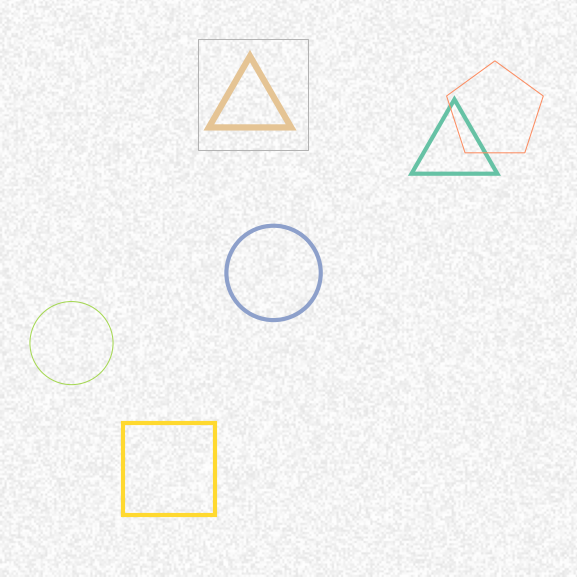[{"shape": "triangle", "thickness": 2, "radius": 0.43, "center": [0.787, 0.741]}, {"shape": "pentagon", "thickness": 0.5, "radius": 0.44, "center": [0.857, 0.806]}, {"shape": "circle", "thickness": 2, "radius": 0.41, "center": [0.474, 0.527]}, {"shape": "circle", "thickness": 0.5, "radius": 0.36, "center": [0.124, 0.405]}, {"shape": "square", "thickness": 2, "radius": 0.4, "center": [0.293, 0.186]}, {"shape": "triangle", "thickness": 3, "radius": 0.41, "center": [0.433, 0.82]}, {"shape": "square", "thickness": 0.5, "radius": 0.48, "center": [0.438, 0.835]}]